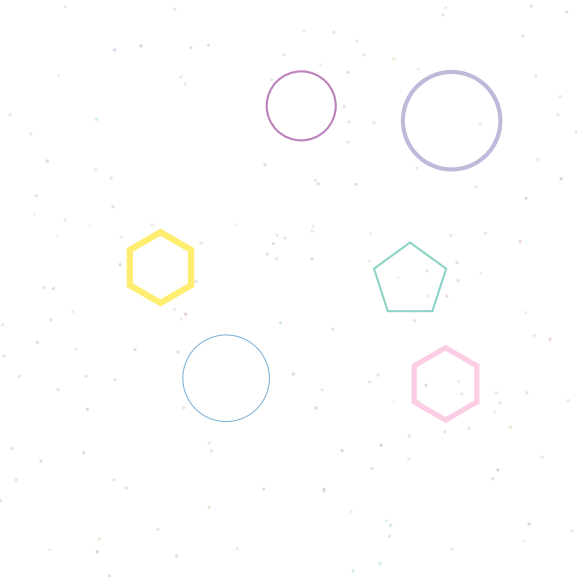[{"shape": "pentagon", "thickness": 1, "radius": 0.33, "center": [0.71, 0.513]}, {"shape": "circle", "thickness": 2, "radius": 0.42, "center": [0.782, 0.79]}, {"shape": "circle", "thickness": 0.5, "radius": 0.37, "center": [0.392, 0.344]}, {"shape": "hexagon", "thickness": 2.5, "radius": 0.31, "center": [0.771, 0.334]}, {"shape": "circle", "thickness": 1, "radius": 0.3, "center": [0.522, 0.816]}, {"shape": "hexagon", "thickness": 3, "radius": 0.31, "center": [0.278, 0.536]}]